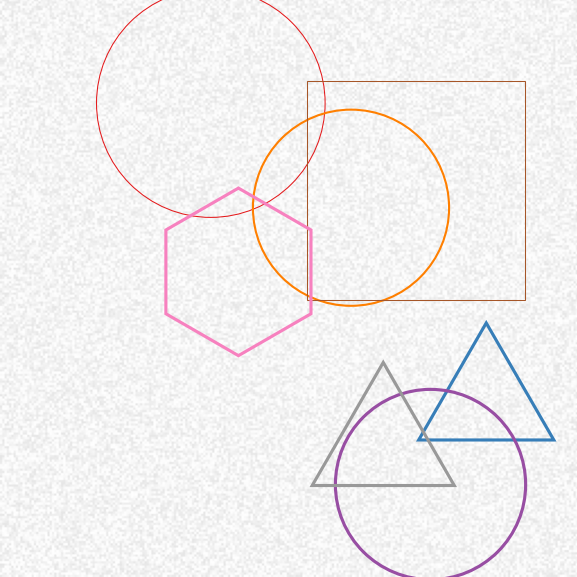[{"shape": "circle", "thickness": 0.5, "radius": 0.99, "center": [0.365, 0.821]}, {"shape": "triangle", "thickness": 1.5, "radius": 0.68, "center": [0.842, 0.305]}, {"shape": "circle", "thickness": 1.5, "radius": 0.82, "center": [0.745, 0.16]}, {"shape": "circle", "thickness": 1, "radius": 0.85, "center": [0.608, 0.639]}, {"shape": "square", "thickness": 0.5, "radius": 0.95, "center": [0.72, 0.669]}, {"shape": "hexagon", "thickness": 1.5, "radius": 0.73, "center": [0.413, 0.528]}, {"shape": "triangle", "thickness": 1.5, "radius": 0.71, "center": [0.664, 0.229]}]